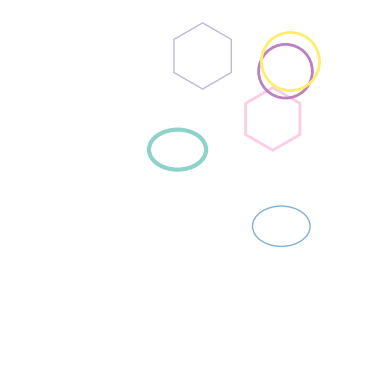[{"shape": "oval", "thickness": 3, "radius": 0.37, "center": [0.461, 0.611]}, {"shape": "hexagon", "thickness": 1, "radius": 0.43, "center": [0.526, 0.855]}, {"shape": "oval", "thickness": 1, "radius": 0.37, "center": [0.731, 0.412]}, {"shape": "hexagon", "thickness": 2, "radius": 0.41, "center": [0.709, 0.691]}, {"shape": "circle", "thickness": 2, "radius": 0.35, "center": [0.742, 0.815]}, {"shape": "circle", "thickness": 2, "radius": 0.38, "center": [0.755, 0.84]}]